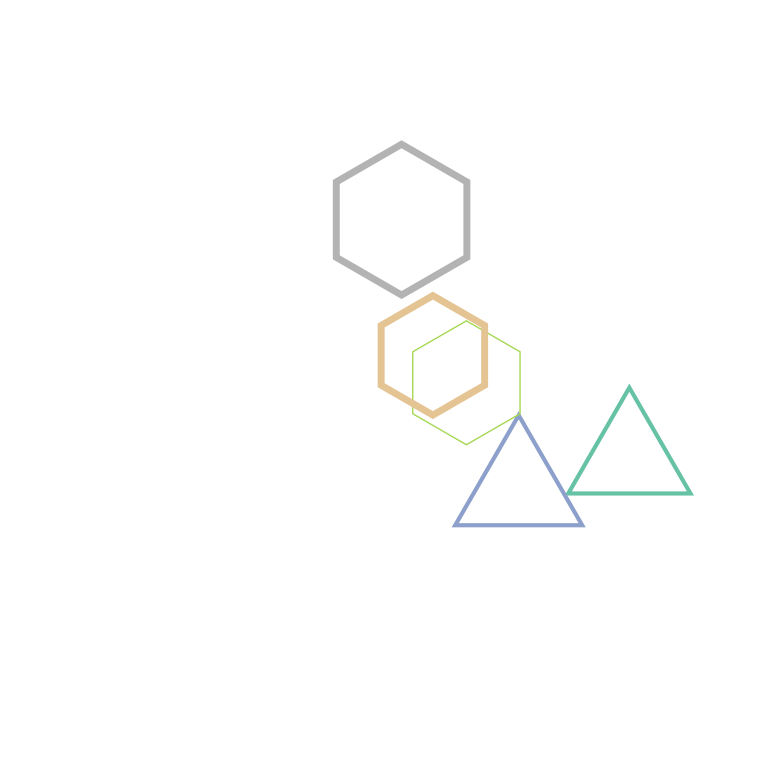[{"shape": "triangle", "thickness": 1.5, "radius": 0.46, "center": [0.817, 0.405]}, {"shape": "triangle", "thickness": 1.5, "radius": 0.48, "center": [0.674, 0.365]}, {"shape": "hexagon", "thickness": 0.5, "radius": 0.4, "center": [0.606, 0.503]}, {"shape": "hexagon", "thickness": 2.5, "radius": 0.39, "center": [0.562, 0.539]}, {"shape": "hexagon", "thickness": 2.5, "radius": 0.49, "center": [0.522, 0.715]}]